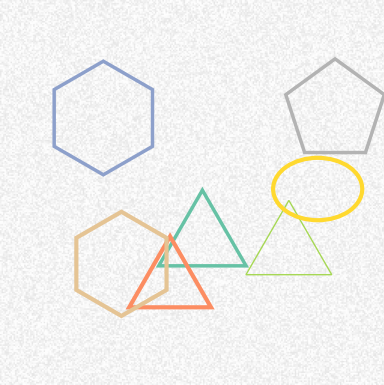[{"shape": "triangle", "thickness": 2.5, "radius": 0.65, "center": [0.526, 0.375]}, {"shape": "triangle", "thickness": 3, "radius": 0.61, "center": [0.442, 0.263]}, {"shape": "hexagon", "thickness": 2.5, "radius": 0.74, "center": [0.268, 0.694]}, {"shape": "triangle", "thickness": 1, "radius": 0.64, "center": [0.75, 0.351]}, {"shape": "oval", "thickness": 3, "radius": 0.58, "center": [0.825, 0.509]}, {"shape": "hexagon", "thickness": 3, "radius": 0.68, "center": [0.315, 0.315]}, {"shape": "pentagon", "thickness": 2.5, "radius": 0.67, "center": [0.87, 0.713]}]